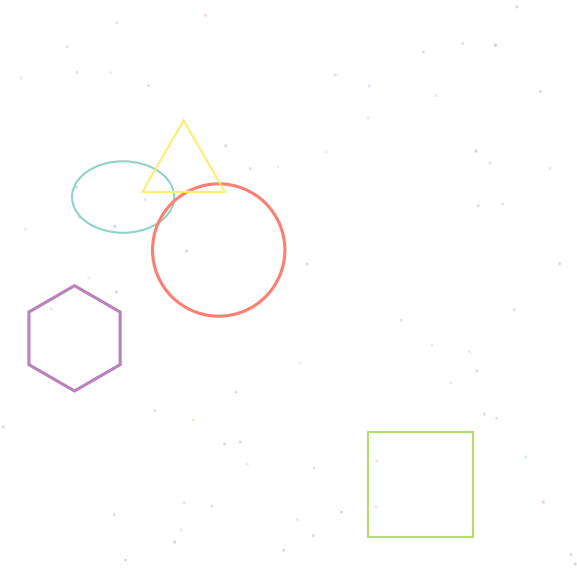[{"shape": "oval", "thickness": 1, "radius": 0.44, "center": [0.213, 0.658]}, {"shape": "circle", "thickness": 1.5, "radius": 0.57, "center": [0.379, 0.566]}, {"shape": "square", "thickness": 1, "radius": 0.46, "center": [0.728, 0.16]}, {"shape": "hexagon", "thickness": 1.5, "radius": 0.46, "center": [0.129, 0.413]}, {"shape": "triangle", "thickness": 1, "radius": 0.41, "center": [0.318, 0.708]}]